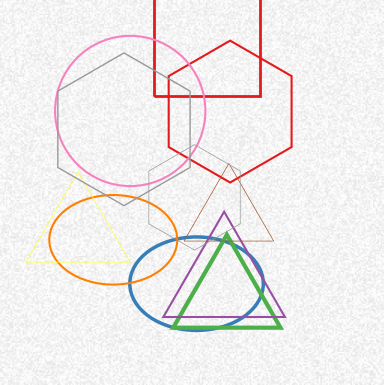[{"shape": "square", "thickness": 2, "radius": 0.69, "center": [0.537, 0.887]}, {"shape": "hexagon", "thickness": 1.5, "radius": 0.92, "center": [0.598, 0.71]}, {"shape": "oval", "thickness": 2.5, "radius": 0.87, "center": [0.511, 0.263]}, {"shape": "triangle", "thickness": 3, "radius": 0.8, "center": [0.589, 0.229]}, {"shape": "triangle", "thickness": 1.5, "radius": 0.91, "center": [0.582, 0.268]}, {"shape": "oval", "thickness": 1.5, "radius": 0.83, "center": [0.294, 0.377]}, {"shape": "triangle", "thickness": 0.5, "radius": 0.78, "center": [0.203, 0.397]}, {"shape": "triangle", "thickness": 0.5, "radius": 0.67, "center": [0.594, 0.441]}, {"shape": "circle", "thickness": 1.5, "radius": 0.98, "center": [0.338, 0.712]}, {"shape": "hexagon", "thickness": 1, "radius": 0.99, "center": [0.322, 0.664]}, {"shape": "hexagon", "thickness": 0.5, "radius": 0.69, "center": [0.505, 0.487]}]